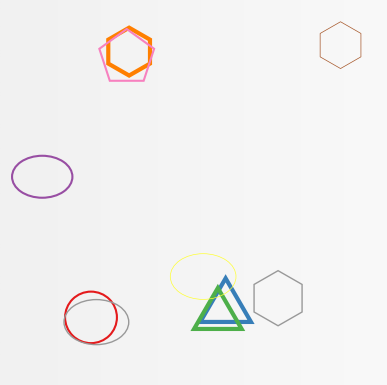[{"shape": "circle", "thickness": 1.5, "radius": 0.33, "center": [0.235, 0.176]}, {"shape": "triangle", "thickness": 3, "radius": 0.38, "center": [0.582, 0.202]}, {"shape": "triangle", "thickness": 3, "radius": 0.35, "center": [0.562, 0.181]}, {"shape": "oval", "thickness": 1.5, "radius": 0.39, "center": [0.109, 0.541]}, {"shape": "hexagon", "thickness": 3, "radius": 0.31, "center": [0.333, 0.866]}, {"shape": "oval", "thickness": 0.5, "radius": 0.42, "center": [0.524, 0.282]}, {"shape": "hexagon", "thickness": 0.5, "radius": 0.3, "center": [0.879, 0.883]}, {"shape": "pentagon", "thickness": 1.5, "radius": 0.37, "center": [0.327, 0.85]}, {"shape": "oval", "thickness": 1, "radius": 0.42, "center": [0.249, 0.163]}, {"shape": "hexagon", "thickness": 1, "radius": 0.36, "center": [0.718, 0.225]}]